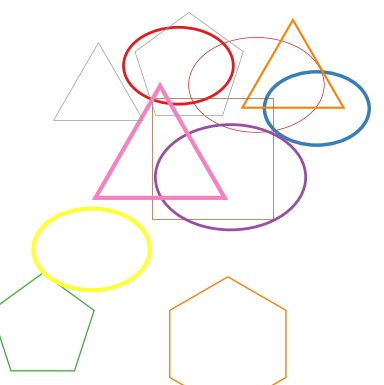[{"shape": "oval", "thickness": 0.5, "radius": 0.88, "center": [0.666, 0.78]}, {"shape": "oval", "thickness": 2, "radius": 0.71, "center": [0.463, 0.829]}, {"shape": "oval", "thickness": 2.5, "radius": 0.68, "center": [0.823, 0.718]}, {"shape": "pentagon", "thickness": 1, "radius": 0.7, "center": [0.111, 0.15]}, {"shape": "oval", "thickness": 2, "radius": 0.98, "center": [0.599, 0.54]}, {"shape": "hexagon", "thickness": 1, "radius": 0.87, "center": [0.592, 0.107]}, {"shape": "triangle", "thickness": 1.5, "radius": 0.76, "center": [0.761, 0.796]}, {"shape": "oval", "thickness": 3, "radius": 0.76, "center": [0.238, 0.352]}, {"shape": "square", "thickness": 0.5, "radius": 0.78, "center": [0.552, 0.589]}, {"shape": "triangle", "thickness": 3, "radius": 0.97, "center": [0.416, 0.583]}, {"shape": "triangle", "thickness": 0.5, "radius": 0.67, "center": [0.256, 0.755]}, {"shape": "pentagon", "thickness": 0.5, "radius": 0.74, "center": [0.491, 0.82]}]